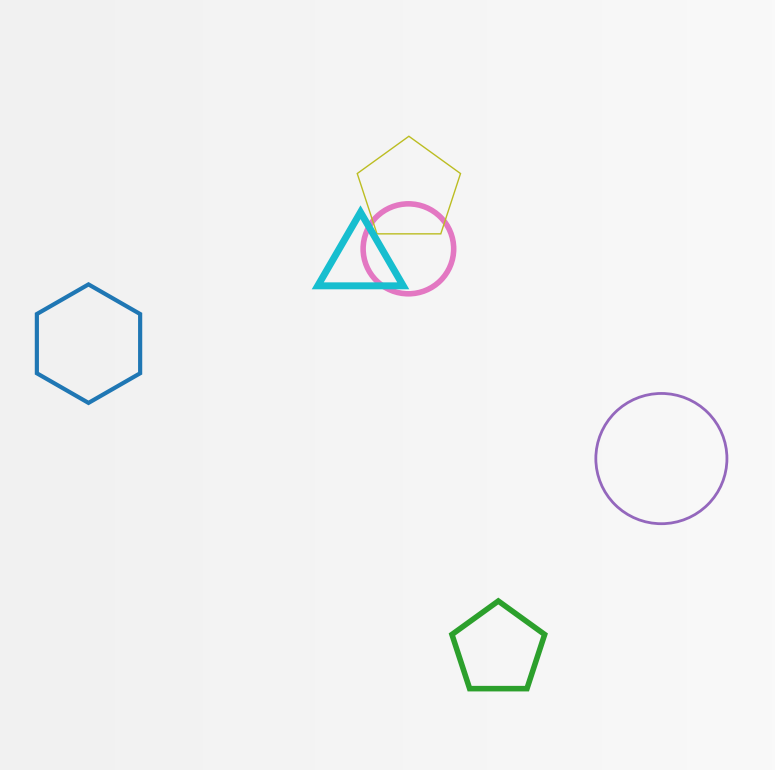[{"shape": "hexagon", "thickness": 1.5, "radius": 0.38, "center": [0.114, 0.554]}, {"shape": "pentagon", "thickness": 2, "radius": 0.31, "center": [0.643, 0.157]}, {"shape": "circle", "thickness": 1, "radius": 0.42, "center": [0.853, 0.404]}, {"shape": "circle", "thickness": 2, "radius": 0.29, "center": [0.527, 0.677]}, {"shape": "pentagon", "thickness": 0.5, "radius": 0.35, "center": [0.528, 0.753]}, {"shape": "triangle", "thickness": 2.5, "radius": 0.32, "center": [0.465, 0.661]}]